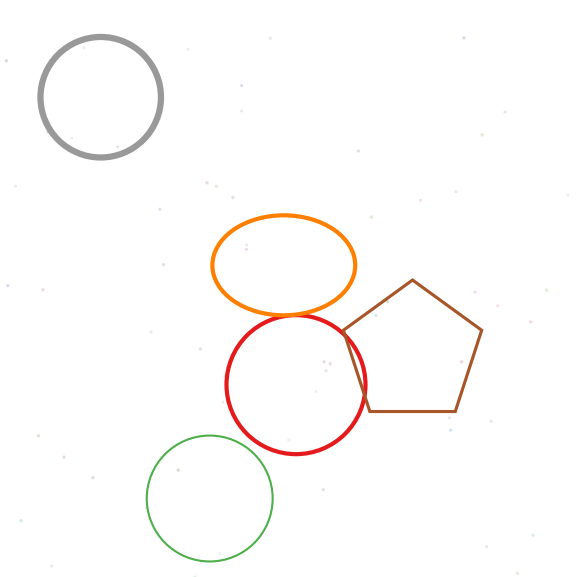[{"shape": "circle", "thickness": 2, "radius": 0.6, "center": [0.513, 0.333]}, {"shape": "circle", "thickness": 1, "radius": 0.55, "center": [0.363, 0.136]}, {"shape": "oval", "thickness": 2, "radius": 0.62, "center": [0.491, 0.54]}, {"shape": "pentagon", "thickness": 1.5, "radius": 0.63, "center": [0.714, 0.388]}, {"shape": "circle", "thickness": 3, "radius": 0.52, "center": [0.174, 0.831]}]